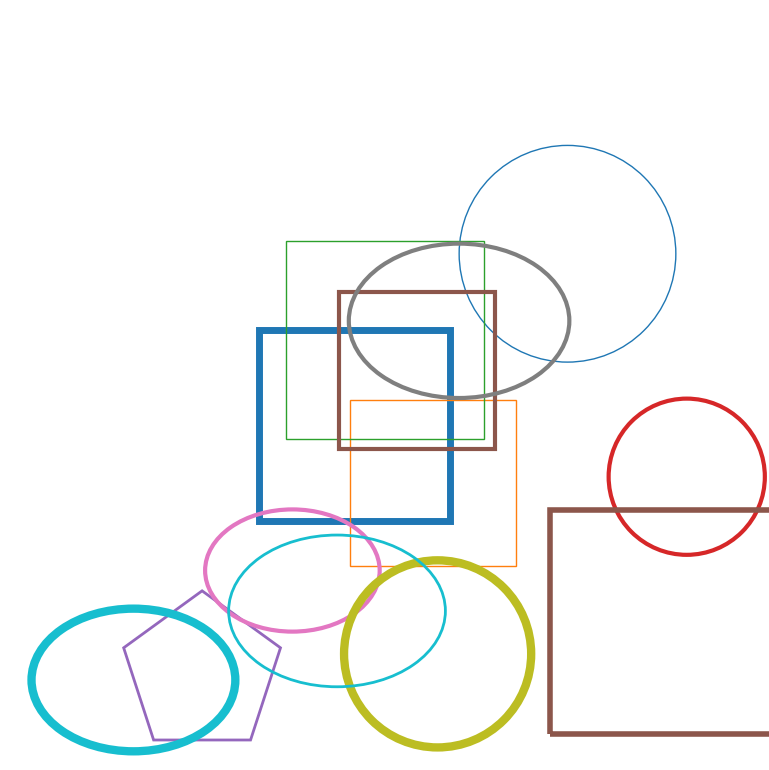[{"shape": "square", "thickness": 2.5, "radius": 0.62, "center": [0.46, 0.447]}, {"shape": "circle", "thickness": 0.5, "radius": 0.7, "center": [0.737, 0.67]}, {"shape": "square", "thickness": 0.5, "radius": 0.54, "center": [0.563, 0.373]}, {"shape": "square", "thickness": 0.5, "radius": 0.64, "center": [0.5, 0.558]}, {"shape": "circle", "thickness": 1.5, "radius": 0.51, "center": [0.892, 0.381]}, {"shape": "pentagon", "thickness": 1, "radius": 0.54, "center": [0.262, 0.126]}, {"shape": "square", "thickness": 1.5, "radius": 0.51, "center": [0.541, 0.519]}, {"shape": "square", "thickness": 2, "radius": 0.73, "center": [0.859, 0.192]}, {"shape": "oval", "thickness": 1.5, "radius": 0.57, "center": [0.38, 0.259]}, {"shape": "oval", "thickness": 1.5, "radius": 0.72, "center": [0.596, 0.583]}, {"shape": "circle", "thickness": 3, "radius": 0.61, "center": [0.568, 0.151]}, {"shape": "oval", "thickness": 3, "radius": 0.66, "center": [0.173, 0.117]}, {"shape": "oval", "thickness": 1, "radius": 0.7, "center": [0.438, 0.207]}]